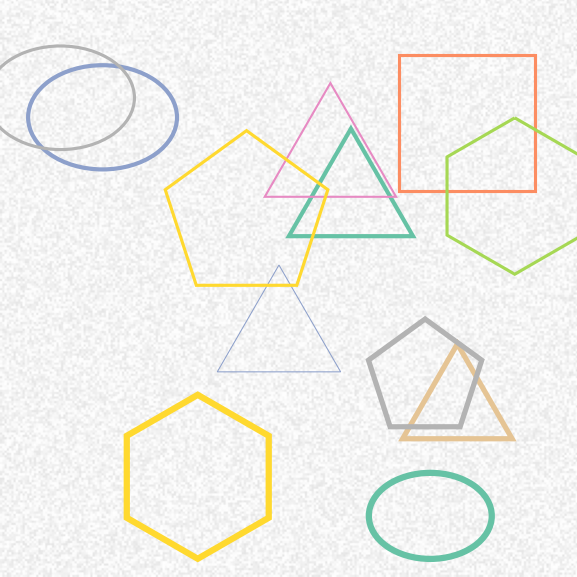[{"shape": "triangle", "thickness": 2, "radius": 0.62, "center": [0.608, 0.652]}, {"shape": "oval", "thickness": 3, "radius": 0.53, "center": [0.745, 0.106]}, {"shape": "square", "thickness": 1.5, "radius": 0.59, "center": [0.809, 0.786]}, {"shape": "triangle", "thickness": 0.5, "radius": 0.62, "center": [0.483, 0.417]}, {"shape": "oval", "thickness": 2, "radius": 0.64, "center": [0.178, 0.796]}, {"shape": "triangle", "thickness": 1, "radius": 0.66, "center": [0.572, 0.724]}, {"shape": "hexagon", "thickness": 1.5, "radius": 0.68, "center": [0.891, 0.66]}, {"shape": "pentagon", "thickness": 1.5, "radius": 0.74, "center": [0.427, 0.625]}, {"shape": "hexagon", "thickness": 3, "radius": 0.71, "center": [0.342, 0.174]}, {"shape": "triangle", "thickness": 2.5, "radius": 0.55, "center": [0.792, 0.294]}, {"shape": "pentagon", "thickness": 2.5, "radius": 0.52, "center": [0.736, 0.344]}, {"shape": "oval", "thickness": 1.5, "radius": 0.64, "center": [0.105, 0.83]}]